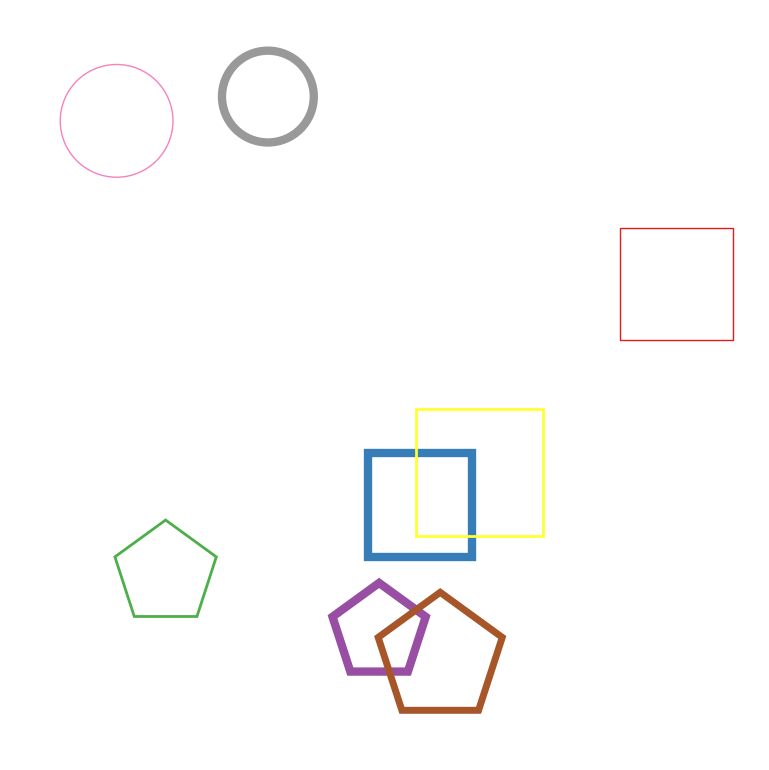[{"shape": "square", "thickness": 0.5, "radius": 0.37, "center": [0.878, 0.631]}, {"shape": "square", "thickness": 3, "radius": 0.34, "center": [0.546, 0.344]}, {"shape": "pentagon", "thickness": 1, "radius": 0.35, "center": [0.215, 0.255]}, {"shape": "pentagon", "thickness": 3, "radius": 0.32, "center": [0.492, 0.179]}, {"shape": "square", "thickness": 1, "radius": 0.41, "center": [0.622, 0.386]}, {"shape": "pentagon", "thickness": 2.5, "radius": 0.42, "center": [0.572, 0.146]}, {"shape": "circle", "thickness": 0.5, "radius": 0.37, "center": [0.151, 0.843]}, {"shape": "circle", "thickness": 3, "radius": 0.3, "center": [0.348, 0.875]}]